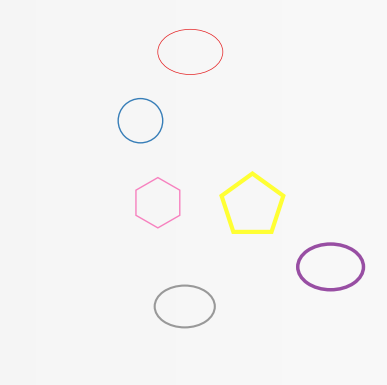[{"shape": "oval", "thickness": 0.5, "radius": 0.42, "center": [0.491, 0.865]}, {"shape": "circle", "thickness": 1, "radius": 0.29, "center": [0.362, 0.686]}, {"shape": "oval", "thickness": 2.5, "radius": 0.42, "center": [0.853, 0.307]}, {"shape": "pentagon", "thickness": 3, "radius": 0.42, "center": [0.651, 0.465]}, {"shape": "hexagon", "thickness": 1, "radius": 0.33, "center": [0.407, 0.473]}, {"shape": "oval", "thickness": 1.5, "radius": 0.39, "center": [0.477, 0.204]}]